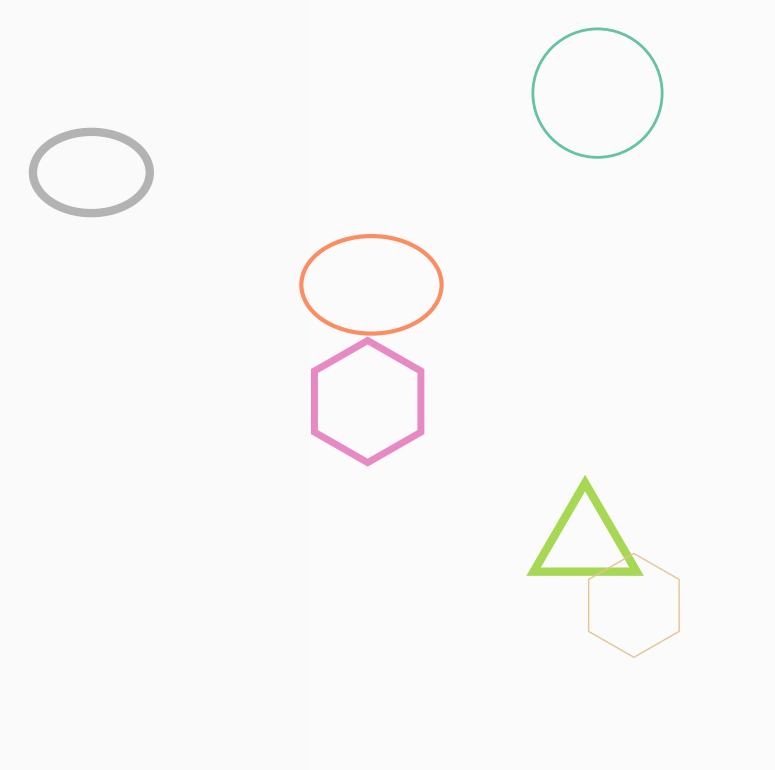[{"shape": "circle", "thickness": 1, "radius": 0.42, "center": [0.771, 0.879]}, {"shape": "oval", "thickness": 1.5, "radius": 0.45, "center": [0.479, 0.63]}, {"shape": "hexagon", "thickness": 2.5, "radius": 0.4, "center": [0.474, 0.478]}, {"shape": "triangle", "thickness": 3, "radius": 0.38, "center": [0.755, 0.296]}, {"shape": "hexagon", "thickness": 0.5, "radius": 0.34, "center": [0.818, 0.214]}, {"shape": "oval", "thickness": 3, "radius": 0.38, "center": [0.118, 0.776]}]